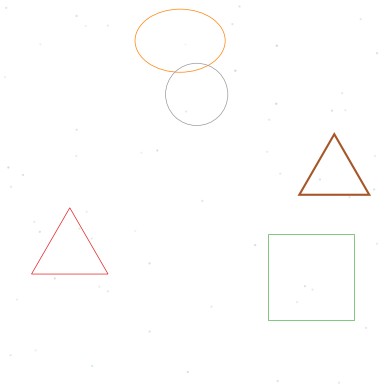[{"shape": "triangle", "thickness": 0.5, "radius": 0.57, "center": [0.181, 0.346]}, {"shape": "square", "thickness": 0.5, "radius": 0.56, "center": [0.809, 0.28]}, {"shape": "oval", "thickness": 0.5, "radius": 0.59, "center": [0.468, 0.894]}, {"shape": "triangle", "thickness": 1.5, "radius": 0.52, "center": [0.868, 0.547]}, {"shape": "circle", "thickness": 0.5, "radius": 0.4, "center": [0.511, 0.755]}]